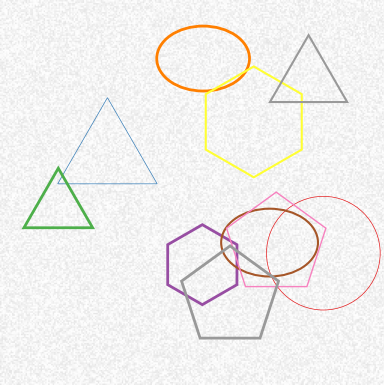[{"shape": "circle", "thickness": 0.5, "radius": 0.74, "center": [0.84, 0.342]}, {"shape": "triangle", "thickness": 0.5, "radius": 0.75, "center": [0.279, 0.597]}, {"shape": "triangle", "thickness": 2, "radius": 0.52, "center": [0.151, 0.46]}, {"shape": "hexagon", "thickness": 2, "radius": 0.52, "center": [0.526, 0.313]}, {"shape": "oval", "thickness": 2, "radius": 0.6, "center": [0.528, 0.848]}, {"shape": "hexagon", "thickness": 1.5, "radius": 0.72, "center": [0.659, 0.683]}, {"shape": "oval", "thickness": 1.5, "radius": 0.63, "center": [0.7, 0.37]}, {"shape": "pentagon", "thickness": 1, "radius": 0.68, "center": [0.717, 0.365]}, {"shape": "pentagon", "thickness": 2, "radius": 0.66, "center": [0.598, 0.229]}, {"shape": "triangle", "thickness": 1.5, "radius": 0.58, "center": [0.801, 0.793]}]